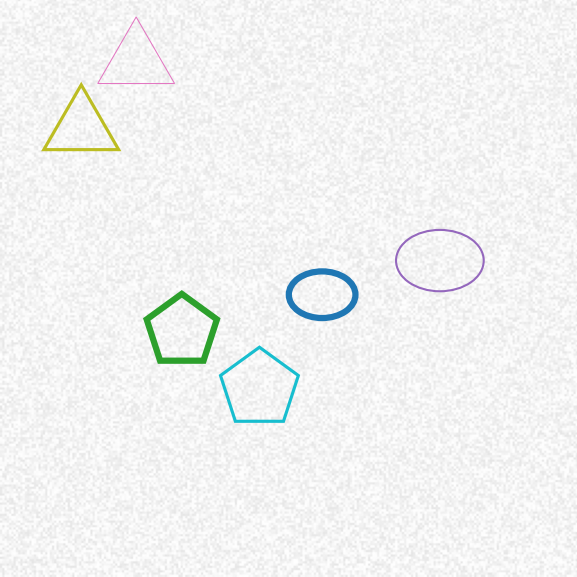[{"shape": "oval", "thickness": 3, "radius": 0.29, "center": [0.558, 0.489]}, {"shape": "pentagon", "thickness": 3, "radius": 0.32, "center": [0.315, 0.426]}, {"shape": "oval", "thickness": 1, "radius": 0.38, "center": [0.762, 0.548]}, {"shape": "triangle", "thickness": 0.5, "radius": 0.38, "center": [0.236, 0.893]}, {"shape": "triangle", "thickness": 1.5, "radius": 0.37, "center": [0.141, 0.777]}, {"shape": "pentagon", "thickness": 1.5, "radius": 0.35, "center": [0.449, 0.327]}]